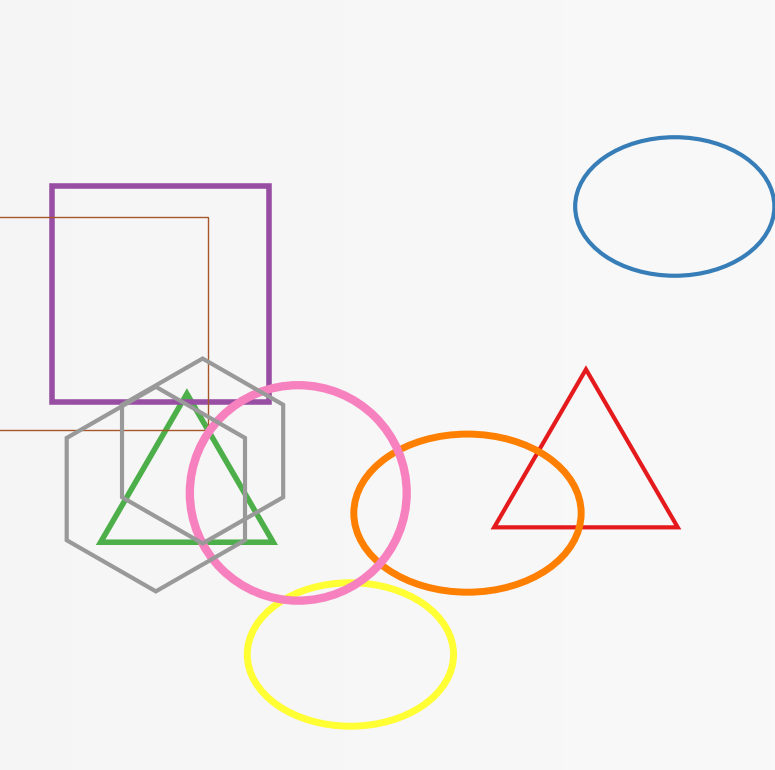[{"shape": "triangle", "thickness": 1.5, "radius": 0.68, "center": [0.756, 0.384]}, {"shape": "oval", "thickness": 1.5, "radius": 0.64, "center": [0.871, 0.732]}, {"shape": "triangle", "thickness": 2, "radius": 0.64, "center": [0.241, 0.36]}, {"shape": "square", "thickness": 2, "radius": 0.7, "center": [0.207, 0.618]}, {"shape": "oval", "thickness": 2.5, "radius": 0.73, "center": [0.603, 0.334]}, {"shape": "oval", "thickness": 2.5, "radius": 0.67, "center": [0.452, 0.15]}, {"shape": "square", "thickness": 0.5, "radius": 0.69, "center": [0.13, 0.58]}, {"shape": "circle", "thickness": 3, "radius": 0.7, "center": [0.385, 0.36]}, {"shape": "hexagon", "thickness": 1.5, "radius": 0.66, "center": [0.201, 0.365]}, {"shape": "hexagon", "thickness": 1.5, "radius": 0.6, "center": [0.261, 0.414]}]